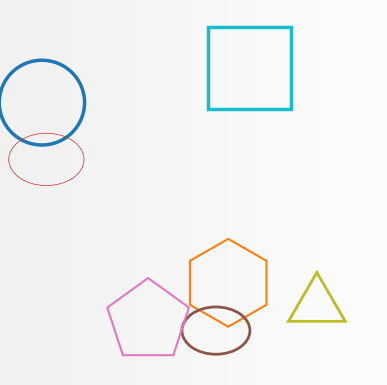[{"shape": "circle", "thickness": 2.5, "radius": 0.55, "center": [0.108, 0.733]}, {"shape": "hexagon", "thickness": 1.5, "radius": 0.57, "center": [0.589, 0.265]}, {"shape": "oval", "thickness": 0.5, "radius": 0.49, "center": [0.12, 0.586]}, {"shape": "oval", "thickness": 2, "radius": 0.44, "center": [0.557, 0.141]}, {"shape": "pentagon", "thickness": 1.5, "radius": 0.55, "center": [0.382, 0.167]}, {"shape": "triangle", "thickness": 2, "radius": 0.42, "center": [0.818, 0.208]}, {"shape": "square", "thickness": 2.5, "radius": 0.53, "center": [0.644, 0.823]}]